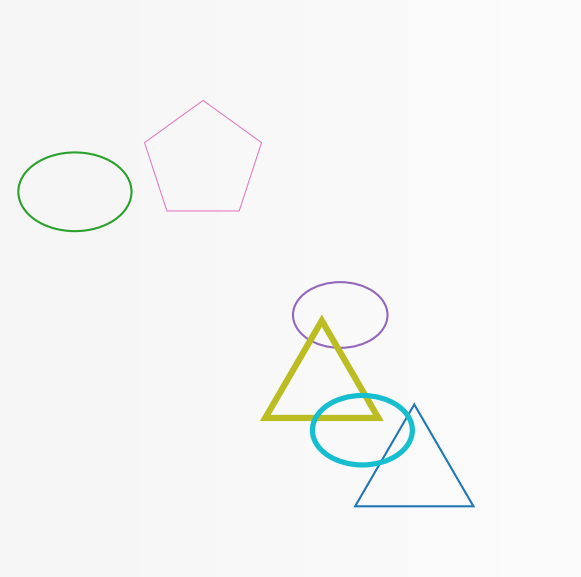[{"shape": "triangle", "thickness": 1, "radius": 0.59, "center": [0.713, 0.181]}, {"shape": "oval", "thickness": 1, "radius": 0.49, "center": [0.129, 0.667]}, {"shape": "oval", "thickness": 1, "radius": 0.41, "center": [0.585, 0.454]}, {"shape": "pentagon", "thickness": 0.5, "radius": 0.53, "center": [0.349, 0.719]}, {"shape": "triangle", "thickness": 3, "radius": 0.56, "center": [0.554, 0.332]}, {"shape": "oval", "thickness": 2.5, "radius": 0.43, "center": [0.623, 0.254]}]